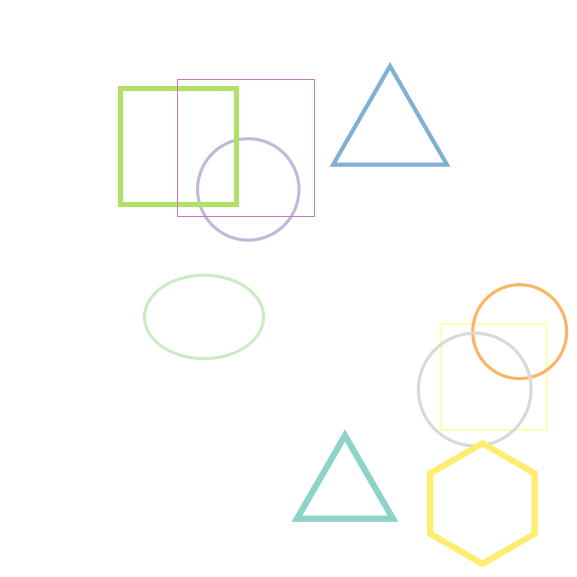[{"shape": "triangle", "thickness": 3, "radius": 0.48, "center": [0.597, 0.149]}, {"shape": "square", "thickness": 1, "radius": 0.46, "center": [0.855, 0.346]}, {"shape": "circle", "thickness": 1.5, "radius": 0.44, "center": [0.43, 0.671]}, {"shape": "triangle", "thickness": 2, "radius": 0.57, "center": [0.675, 0.771]}, {"shape": "circle", "thickness": 1.5, "radius": 0.41, "center": [0.9, 0.425]}, {"shape": "square", "thickness": 2.5, "radius": 0.5, "center": [0.309, 0.746]}, {"shape": "circle", "thickness": 1.5, "radius": 0.49, "center": [0.822, 0.325]}, {"shape": "square", "thickness": 0.5, "radius": 0.59, "center": [0.425, 0.744]}, {"shape": "oval", "thickness": 1.5, "radius": 0.52, "center": [0.353, 0.45]}, {"shape": "hexagon", "thickness": 3, "radius": 0.52, "center": [0.835, 0.127]}]